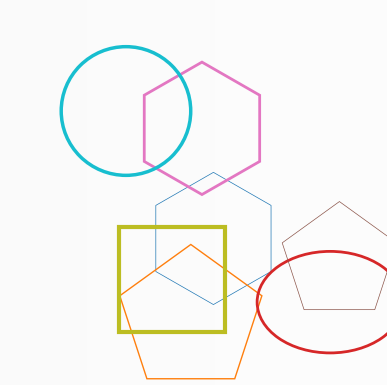[{"shape": "hexagon", "thickness": 0.5, "radius": 0.86, "center": [0.551, 0.381]}, {"shape": "pentagon", "thickness": 1, "radius": 0.96, "center": [0.492, 0.172]}, {"shape": "oval", "thickness": 2, "radius": 0.94, "center": [0.852, 0.215]}, {"shape": "pentagon", "thickness": 0.5, "radius": 0.78, "center": [0.876, 0.321]}, {"shape": "hexagon", "thickness": 2, "radius": 0.86, "center": [0.521, 0.667]}, {"shape": "square", "thickness": 3, "radius": 0.68, "center": [0.443, 0.274]}, {"shape": "circle", "thickness": 2.5, "radius": 0.84, "center": [0.325, 0.712]}]